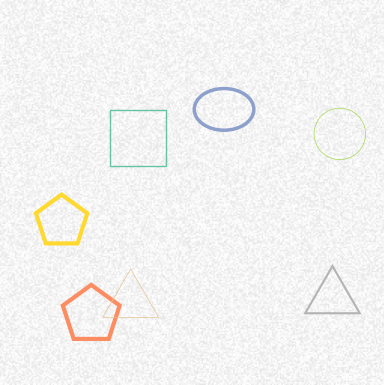[{"shape": "square", "thickness": 1, "radius": 0.36, "center": [0.359, 0.642]}, {"shape": "pentagon", "thickness": 3, "radius": 0.39, "center": [0.237, 0.182]}, {"shape": "oval", "thickness": 2.5, "radius": 0.39, "center": [0.582, 0.716]}, {"shape": "circle", "thickness": 0.5, "radius": 0.33, "center": [0.883, 0.652]}, {"shape": "pentagon", "thickness": 3, "radius": 0.35, "center": [0.16, 0.424]}, {"shape": "triangle", "thickness": 0.5, "radius": 0.42, "center": [0.339, 0.218]}, {"shape": "triangle", "thickness": 1.5, "radius": 0.41, "center": [0.864, 0.227]}]